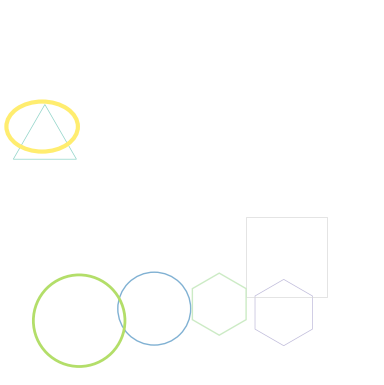[{"shape": "triangle", "thickness": 0.5, "radius": 0.47, "center": [0.117, 0.634]}, {"shape": "hexagon", "thickness": 0.5, "radius": 0.43, "center": [0.737, 0.188]}, {"shape": "circle", "thickness": 1, "radius": 0.47, "center": [0.401, 0.198]}, {"shape": "circle", "thickness": 2, "radius": 0.59, "center": [0.206, 0.167]}, {"shape": "square", "thickness": 0.5, "radius": 0.52, "center": [0.744, 0.333]}, {"shape": "hexagon", "thickness": 1, "radius": 0.4, "center": [0.569, 0.21]}, {"shape": "oval", "thickness": 3, "radius": 0.46, "center": [0.109, 0.671]}]